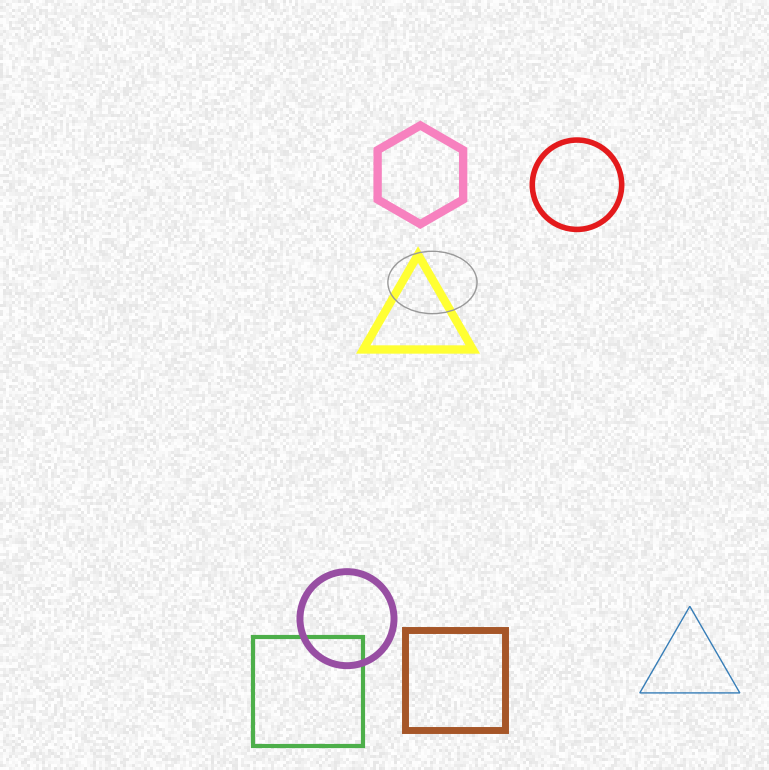[{"shape": "circle", "thickness": 2, "radius": 0.29, "center": [0.749, 0.76]}, {"shape": "triangle", "thickness": 0.5, "radius": 0.38, "center": [0.896, 0.138]}, {"shape": "square", "thickness": 1.5, "radius": 0.36, "center": [0.4, 0.102]}, {"shape": "circle", "thickness": 2.5, "radius": 0.31, "center": [0.451, 0.197]}, {"shape": "triangle", "thickness": 3, "radius": 0.41, "center": [0.543, 0.587]}, {"shape": "square", "thickness": 2.5, "radius": 0.32, "center": [0.591, 0.117]}, {"shape": "hexagon", "thickness": 3, "radius": 0.32, "center": [0.546, 0.773]}, {"shape": "oval", "thickness": 0.5, "radius": 0.29, "center": [0.562, 0.633]}]